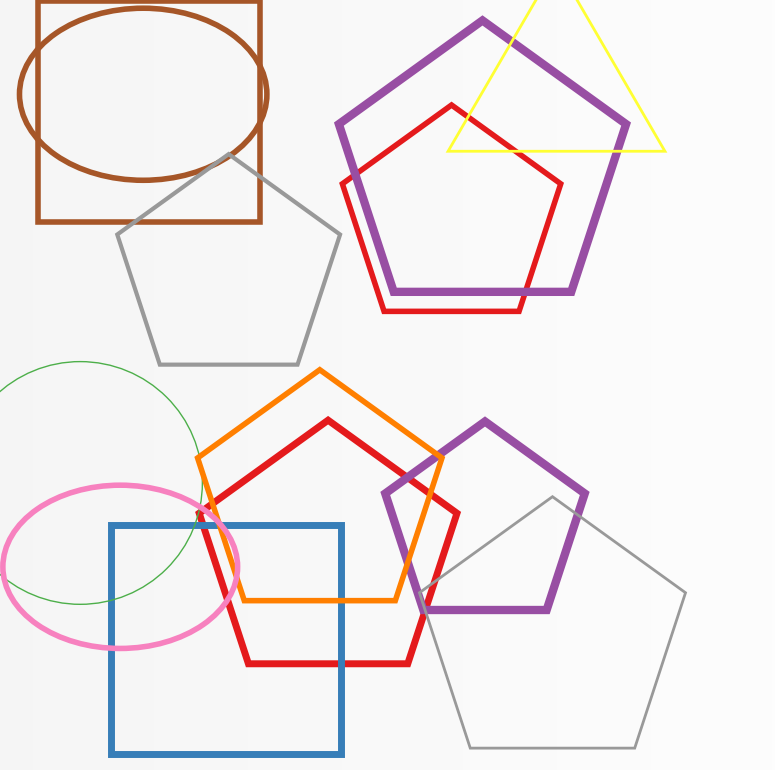[{"shape": "pentagon", "thickness": 2, "radius": 0.74, "center": [0.583, 0.715]}, {"shape": "pentagon", "thickness": 2.5, "radius": 0.87, "center": [0.423, 0.279]}, {"shape": "square", "thickness": 2.5, "radius": 0.74, "center": [0.292, 0.17]}, {"shape": "circle", "thickness": 0.5, "radius": 0.79, "center": [0.104, 0.373]}, {"shape": "pentagon", "thickness": 3, "radius": 0.68, "center": [0.626, 0.317]}, {"shape": "pentagon", "thickness": 3, "radius": 0.97, "center": [0.623, 0.779]}, {"shape": "pentagon", "thickness": 2, "radius": 0.83, "center": [0.413, 0.354]}, {"shape": "triangle", "thickness": 1, "radius": 0.81, "center": [0.718, 0.884]}, {"shape": "square", "thickness": 2, "radius": 0.72, "center": [0.193, 0.855]}, {"shape": "oval", "thickness": 2, "radius": 0.8, "center": [0.185, 0.878]}, {"shape": "oval", "thickness": 2, "radius": 0.76, "center": [0.155, 0.264]}, {"shape": "pentagon", "thickness": 1, "radius": 0.9, "center": [0.713, 0.174]}, {"shape": "pentagon", "thickness": 1.5, "radius": 0.76, "center": [0.295, 0.649]}]